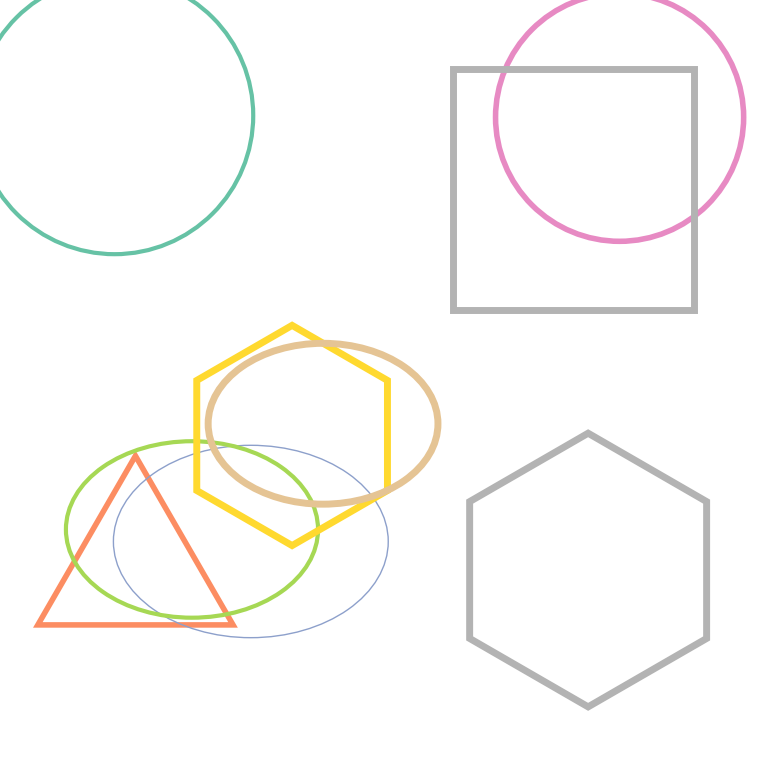[{"shape": "circle", "thickness": 1.5, "radius": 0.9, "center": [0.149, 0.85]}, {"shape": "triangle", "thickness": 2, "radius": 0.73, "center": [0.176, 0.262]}, {"shape": "oval", "thickness": 0.5, "radius": 0.89, "center": [0.326, 0.297]}, {"shape": "circle", "thickness": 2, "radius": 0.81, "center": [0.805, 0.848]}, {"shape": "oval", "thickness": 1.5, "radius": 0.82, "center": [0.249, 0.312]}, {"shape": "hexagon", "thickness": 2.5, "radius": 0.71, "center": [0.379, 0.434]}, {"shape": "oval", "thickness": 2.5, "radius": 0.75, "center": [0.42, 0.45]}, {"shape": "square", "thickness": 2.5, "radius": 0.78, "center": [0.745, 0.754]}, {"shape": "hexagon", "thickness": 2.5, "radius": 0.89, "center": [0.764, 0.26]}]